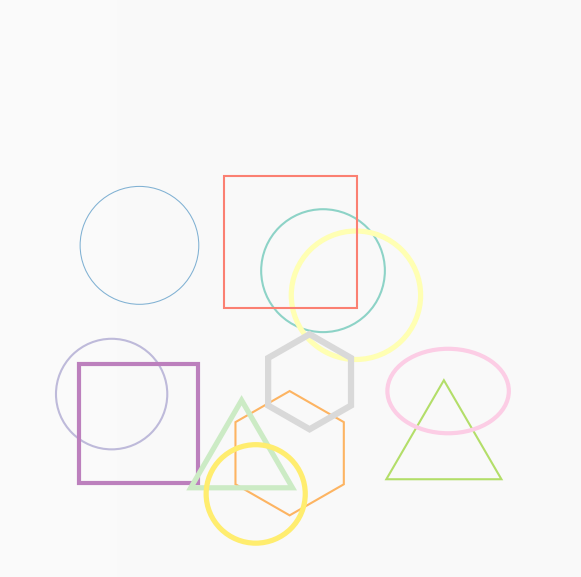[{"shape": "circle", "thickness": 1, "radius": 0.53, "center": [0.556, 0.53]}, {"shape": "circle", "thickness": 2.5, "radius": 0.56, "center": [0.612, 0.488]}, {"shape": "circle", "thickness": 1, "radius": 0.48, "center": [0.192, 0.317]}, {"shape": "square", "thickness": 1, "radius": 0.57, "center": [0.5, 0.58]}, {"shape": "circle", "thickness": 0.5, "radius": 0.51, "center": [0.24, 0.574]}, {"shape": "hexagon", "thickness": 1, "radius": 0.54, "center": [0.498, 0.214]}, {"shape": "triangle", "thickness": 1, "radius": 0.57, "center": [0.764, 0.226]}, {"shape": "oval", "thickness": 2, "radius": 0.52, "center": [0.771, 0.322]}, {"shape": "hexagon", "thickness": 3, "radius": 0.41, "center": [0.533, 0.338]}, {"shape": "square", "thickness": 2, "radius": 0.51, "center": [0.239, 0.266]}, {"shape": "triangle", "thickness": 2.5, "radius": 0.51, "center": [0.416, 0.205]}, {"shape": "circle", "thickness": 2.5, "radius": 0.43, "center": [0.44, 0.144]}]